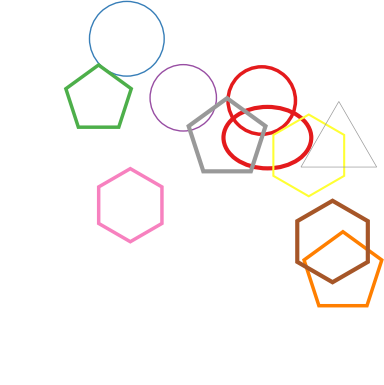[{"shape": "oval", "thickness": 3, "radius": 0.57, "center": [0.694, 0.643]}, {"shape": "circle", "thickness": 2.5, "radius": 0.44, "center": [0.68, 0.739]}, {"shape": "circle", "thickness": 1, "radius": 0.49, "center": [0.329, 0.899]}, {"shape": "pentagon", "thickness": 2.5, "radius": 0.45, "center": [0.256, 0.742]}, {"shape": "circle", "thickness": 1, "radius": 0.43, "center": [0.476, 0.746]}, {"shape": "pentagon", "thickness": 2.5, "radius": 0.53, "center": [0.891, 0.292]}, {"shape": "hexagon", "thickness": 1.5, "radius": 0.53, "center": [0.802, 0.596]}, {"shape": "hexagon", "thickness": 3, "radius": 0.53, "center": [0.864, 0.373]}, {"shape": "hexagon", "thickness": 2.5, "radius": 0.47, "center": [0.338, 0.467]}, {"shape": "triangle", "thickness": 0.5, "radius": 0.57, "center": [0.88, 0.623]}, {"shape": "pentagon", "thickness": 3, "radius": 0.52, "center": [0.59, 0.64]}]